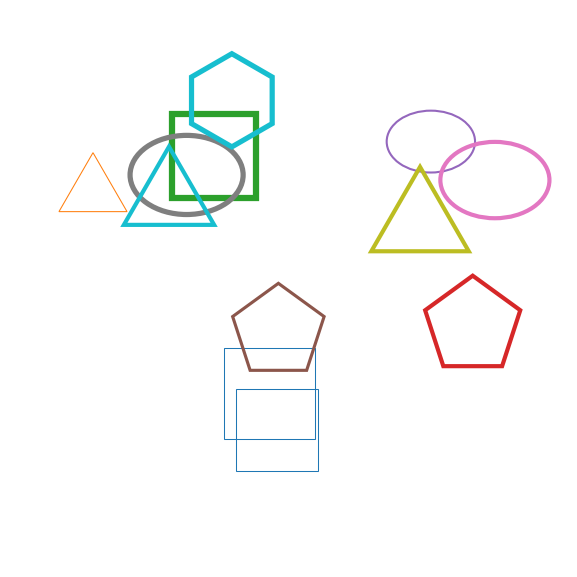[{"shape": "square", "thickness": 0.5, "radius": 0.39, "center": [0.467, 0.318]}, {"shape": "square", "thickness": 0.5, "radius": 0.36, "center": [0.479, 0.254]}, {"shape": "triangle", "thickness": 0.5, "radius": 0.34, "center": [0.161, 0.667]}, {"shape": "square", "thickness": 3, "radius": 0.36, "center": [0.37, 0.729]}, {"shape": "pentagon", "thickness": 2, "radius": 0.43, "center": [0.819, 0.435]}, {"shape": "oval", "thickness": 1, "radius": 0.38, "center": [0.746, 0.754]}, {"shape": "pentagon", "thickness": 1.5, "radius": 0.42, "center": [0.482, 0.425]}, {"shape": "oval", "thickness": 2, "radius": 0.47, "center": [0.857, 0.687]}, {"shape": "oval", "thickness": 2.5, "radius": 0.49, "center": [0.323, 0.696]}, {"shape": "triangle", "thickness": 2, "radius": 0.49, "center": [0.727, 0.613]}, {"shape": "triangle", "thickness": 2, "radius": 0.45, "center": [0.293, 0.655]}, {"shape": "hexagon", "thickness": 2.5, "radius": 0.4, "center": [0.401, 0.825]}]